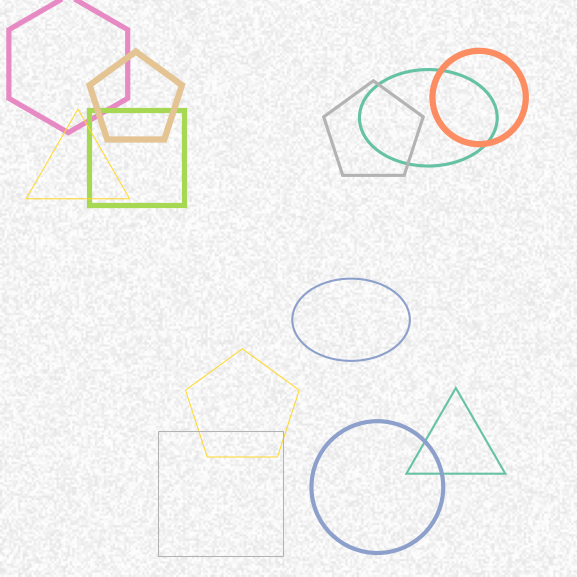[{"shape": "oval", "thickness": 1.5, "radius": 0.6, "center": [0.742, 0.795]}, {"shape": "triangle", "thickness": 1, "radius": 0.49, "center": [0.789, 0.228]}, {"shape": "circle", "thickness": 3, "radius": 0.4, "center": [0.83, 0.83]}, {"shape": "oval", "thickness": 1, "radius": 0.51, "center": [0.608, 0.445]}, {"shape": "circle", "thickness": 2, "radius": 0.57, "center": [0.653, 0.156]}, {"shape": "hexagon", "thickness": 2.5, "radius": 0.59, "center": [0.118, 0.888]}, {"shape": "square", "thickness": 2.5, "radius": 0.41, "center": [0.236, 0.726]}, {"shape": "pentagon", "thickness": 0.5, "radius": 0.52, "center": [0.42, 0.292]}, {"shape": "triangle", "thickness": 0.5, "radius": 0.52, "center": [0.135, 0.707]}, {"shape": "pentagon", "thickness": 3, "radius": 0.42, "center": [0.235, 0.826]}, {"shape": "square", "thickness": 0.5, "radius": 0.54, "center": [0.382, 0.145]}, {"shape": "pentagon", "thickness": 1.5, "radius": 0.45, "center": [0.647, 0.769]}]